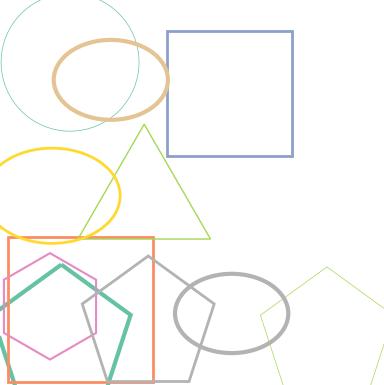[{"shape": "circle", "thickness": 0.5, "radius": 0.9, "center": [0.182, 0.838]}, {"shape": "pentagon", "thickness": 3, "radius": 0.95, "center": [0.159, 0.124]}, {"shape": "square", "thickness": 2, "radius": 0.94, "center": [0.208, 0.196]}, {"shape": "square", "thickness": 2, "radius": 0.81, "center": [0.597, 0.758]}, {"shape": "hexagon", "thickness": 1.5, "radius": 0.69, "center": [0.13, 0.204]}, {"shape": "pentagon", "thickness": 0.5, "radius": 0.91, "center": [0.849, 0.125]}, {"shape": "triangle", "thickness": 1, "radius": 0.99, "center": [0.375, 0.479]}, {"shape": "oval", "thickness": 2, "radius": 0.88, "center": [0.135, 0.491]}, {"shape": "oval", "thickness": 3, "radius": 0.74, "center": [0.288, 0.793]}, {"shape": "oval", "thickness": 3, "radius": 0.74, "center": [0.602, 0.186]}, {"shape": "pentagon", "thickness": 2, "radius": 0.9, "center": [0.385, 0.155]}]